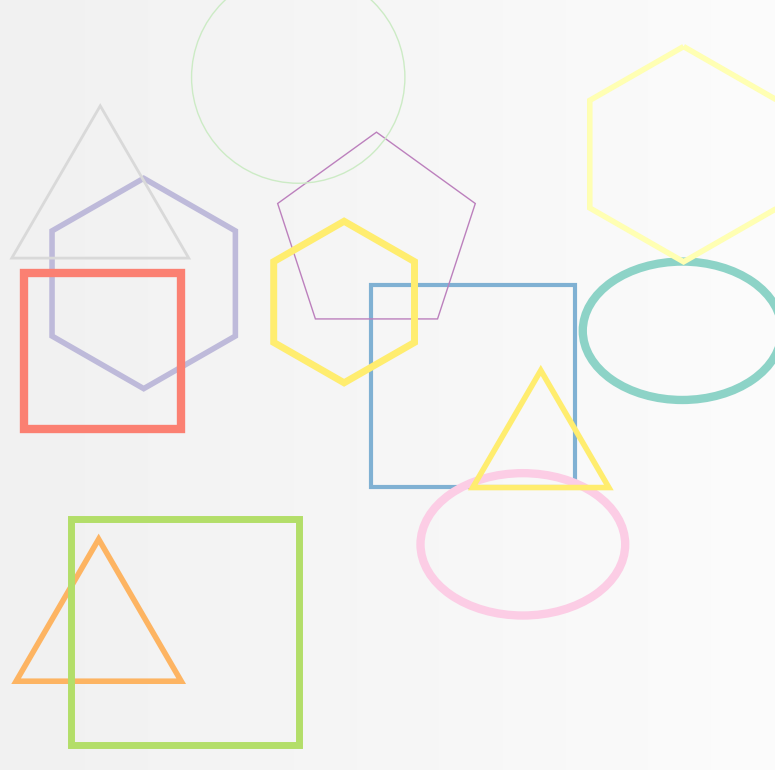[{"shape": "oval", "thickness": 3, "radius": 0.64, "center": [0.88, 0.57]}, {"shape": "hexagon", "thickness": 2, "radius": 0.7, "center": [0.882, 0.8]}, {"shape": "hexagon", "thickness": 2, "radius": 0.68, "center": [0.185, 0.632]}, {"shape": "square", "thickness": 3, "radius": 0.51, "center": [0.132, 0.544]}, {"shape": "square", "thickness": 1.5, "radius": 0.66, "center": [0.61, 0.499]}, {"shape": "triangle", "thickness": 2, "radius": 0.61, "center": [0.127, 0.177]}, {"shape": "square", "thickness": 2.5, "radius": 0.74, "center": [0.239, 0.179]}, {"shape": "oval", "thickness": 3, "radius": 0.66, "center": [0.675, 0.293]}, {"shape": "triangle", "thickness": 1, "radius": 0.66, "center": [0.129, 0.731]}, {"shape": "pentagon", "thickness": 0.5, "radius": 0.67, "center": [0.486, 0.694]}, {"shape": "circle", "thickness": 0.5, "radius": 0.69, "center": [0.385, 0.9]}, {"shape": "triangle", "thickness": 2, "radius": 0.51, "center": [0.698, 0.418]}, {"shape": "hexagon", "thickness": 2.5, "radius": 0.52, "center": [0.444, 0.608]}]